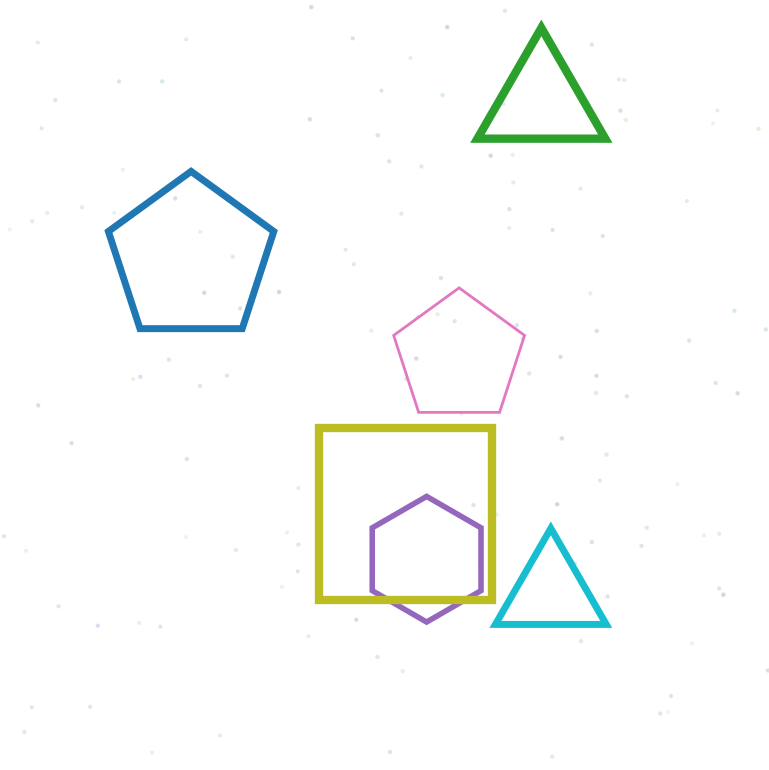[{"shape": "pentagon", "thickness": 2.5, "radius": 0.56, "center": [0.248, 0.665]}, {"shape": "triangle", "thickness": 3, "radius": 0.48, "center": [0.703, 0.868]}, {"shape": "hexagon", "thickness": 2, "radius": 0.41, "center": [0.554, 0.274]}, {"shape": "pentagon", "thickness": 1, "radius": 0.45, "center": [0.596, 0.537]}, {"shape": "square", "thickness": 3, "radius": 0.56, "center": [0.526, 0.332]}, {"shape": "triangle", "thickness": 2.5, "radius": 0.42, "center": [0.715, 0.231]}]